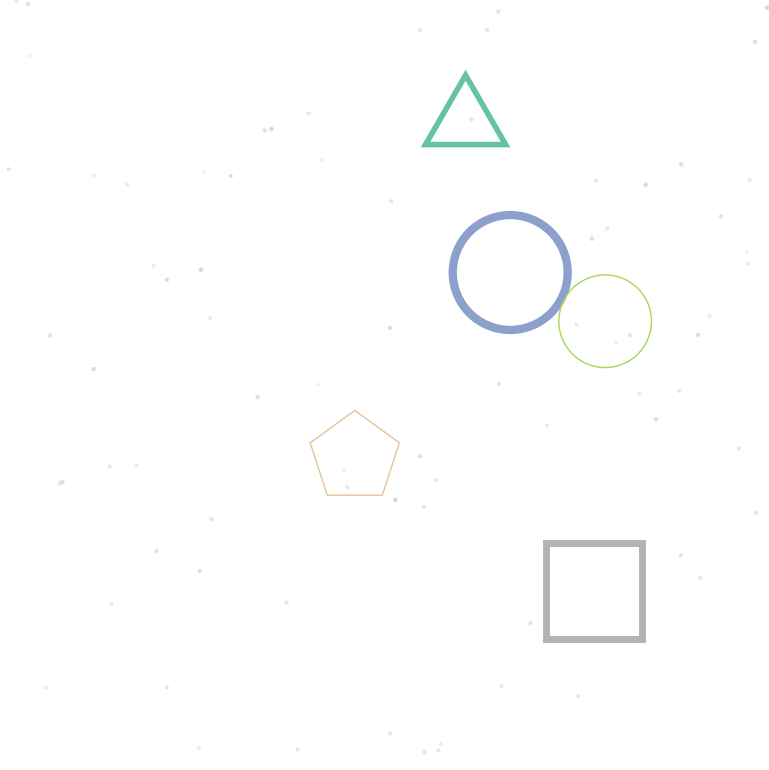[{"shape": "triangle", "thickness": 2, "radius": 0.3, "center": [0.605, 0.842]}, {"shape": "circle", "thickness": 3, "radius": 0.37, "center": [0.663, 0.646]}, {"shape": "circle", "thickness": 0.5, "radius": 0.3, "center": [0.786, 0.583]}, {"shape": "pentagon", "thickness": 0.5, "radius": 0.3, "center": [0.461, 0.406]}, {"shape": "square", "thickness": 2.5, "radius": 0.31, "center": [0.772, 0.232]}]